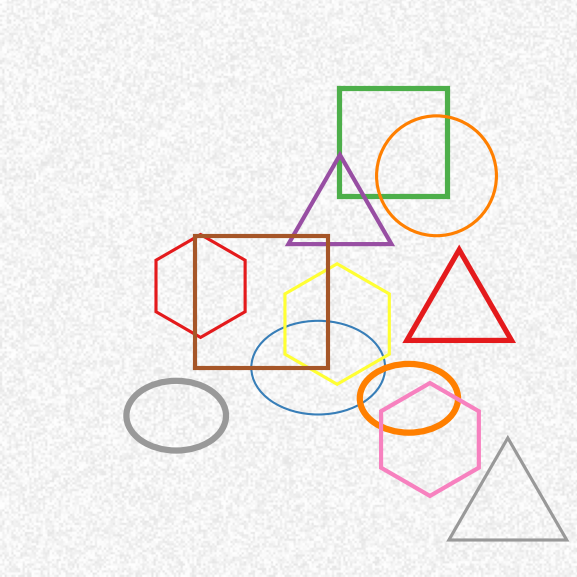[{"shape": "triangle", "thickness": 2.5, "radius": 0.52, "center": [0.795, 0.462]}, {"shape": "hexagon", "thickness": 1.5, "radius": 0.45, "center": [0.347, 0.504]}, {"shape": "oval", "thickness": 1, "radius": 0.58, "center": [0.551, 0.363]}, {"shape": "square", "thickness": 2.5, "radius": 0.47, "center": [0.681, 0.754]}, {"shape": "triangle", "thickness": 2, "radius": 0.52, "center": [0.589, 0.628]}, {"shape": "circle", "thickness": 1.5, "radius": 0.52, "center": [0.756, 0.695]}, {"shape": "oval", "thickness": 3, "radius": 0.43, "center": [0.708, 0.309]}, {"shape": "hexagon", "thickness": 1.5, "radius": 0.52, "center": [0.584, 0.438]}, {"shape": "square", "thickness": 2, "radius": 0.57, "center": [0.453, 0.477]}, {"shape": "hexagon", "thickness": 2, "radius": 0.49, "center": [0.745, 0.238]}, {"shape": "oval", "thickness": 3, "radius": 0.43, "center": [0.305, 0.279]}, {"shape": "triangle", "thickness": 1.5, "radius": 0.59, "center": [0.879, 0.123]}]